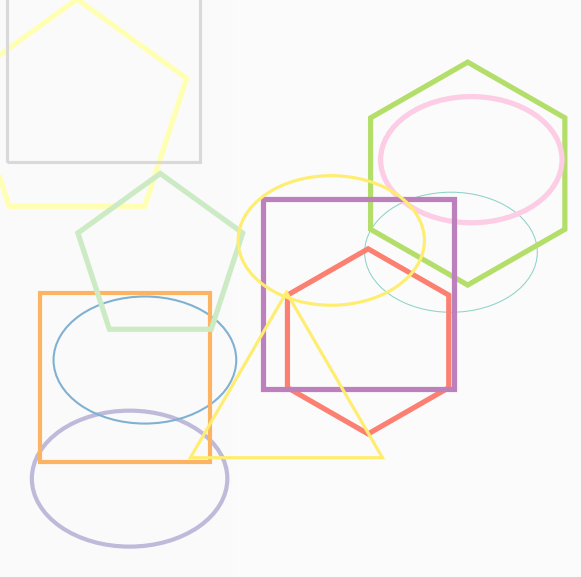[{"shape": "oval", "thickness": 0.5, "radius": 0.74, "center": [0.776, 0.562]}, {"shape": "pentagon", "thickness": 2.5, "radius": 0.99, "center": [0.132, 0.802]}, {"shape": "oval", "thickness": 2, "radius": 0.84, "center": [0.223, 0.17]}, {"shape": "hexagon", "thickness": 2.5, "radius": 0.8, "center": [0.633, 0.408]}, {"shape": "oval", "thickness": 1, "radius": 0.79, "center": [0.249, 0.376]}, {"shape": "square", "thickness": 2, "radius": 0.73, "center": [0.215, 0.345]}, {"shape": "hexagon", "thickness": 2.5, "radius": 0.96, "center": [0.805, 0.699]}, {"shape": "oval", "thickness": 2.5, "radius": 0.78, "center": [0.811, 0.723]}, {"shape": "square", "thickness": 1.5, "radius": 0.83, "center": [0.178, 0.885]}, {"shape": "square", "thickness": 2.5, "radius": 0.82, "center": [0.616, 0.491]}, {"shape": "pentagon", "thickness": 2.5, "radius": 0.75, "center": [0.276, 0.55]}, {"shape": "oval", "thickness": 1.5, "radius": 0.8, "center": [0.57, 0.583]}, {"shape": "triangle", "thickness": 1.5, "radius": 0.95, "center": [0.493, 0.302]}]